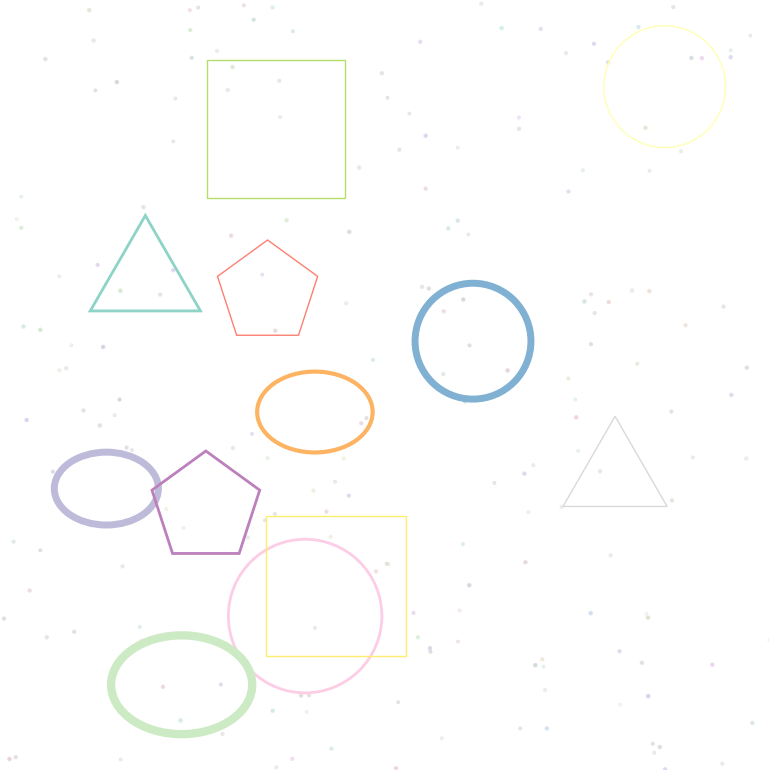[{"shape": "triangle", "thickness": 1, "radius": 0.41, "center": [0.189, 0.638]}, {"shape": "circle", "thickness": 0.5, "radius": 0.4, "center": [0.863, 0.887]}, {"shape": "oval", "thickness": 2.5, "radius": 0.34, "center": [0.138, 0.365]}, {"shape": "pentagon", "thickness": 0.5, "radius": 0.34, "center": [0.348, 0.62]}, {"shape": "circle", "thickness": 2.5, "radius": 0.38, "center": [0.614, 0.557]}, {"shape": "oval", "thickness": 1.5, "radius": 0.38, "center": [0.409, 0.465]}, {"shape": "square", "thickness": 0.5, "radius": 0.45, "center": [0.359, 0.833]}, {"shape": "circle", "thickness": 1, "radius": 0.5, "center": [0.396, 0.2]}, {"shape": "triangle", "thickness": 0.5, "radius": 0.39, "center": [0.799, 0.381]}, {"shape": "pentagon", "thickness": 1, "radius": 0.37, "center": [0.267, 0.341]}, {"shape": "oval", "thickness": 3, "radius": 0.46, "center": [0.236, 0.111]}, {"shape": "square", "thickness": 0.5, "radius": 0.45, "center": [0.436, 0.239]}]